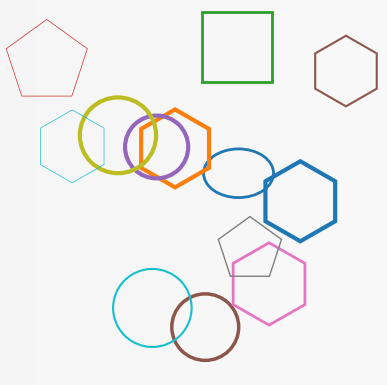[{"shape": "oval", "thickness": 2, "radius": 0.45, "center": [0.616, 0.55]}, {"shape": "hexagon", "thickness": 3, "radius": 0.52, "center": [0.775, 0.477]}, {"shape": "hexagon", "thickness": 3, "radius": 0.51, "center": [0.452, 0.615]}, {"shape": "square", "thickness": 2, "radius": 0.45, "center": [0.611, 0.878]}, {"shape": "pentagon", "thickness": 0.5, "radius": 0.55, "center": [0.121, 0.839]}, {"shape": "circle", "thickness": 3, "radius": 0.41, "center": [0.404, 0.618]}, {"shape": "hexagon", "thickness": 1.5, "radius": 0.46, "center": [0.893, 0.815]}, {"shape": "circle", "thickness": 2.5, "radius": 0.43, "center": [0.53, 0.15]}, {"shape": "hexagon", "thickness": 2, "radius": 0.53, "center": [0.694, 0.263]}, {"shape": "pentagon", "thickness": 1, "radius": 0.43, "center": [0.645, 0.352]}, {"shape": "circle", "thickness": 3, "radius": 0.49, "center": [0.304, 0.649]}, {"shape": "hexagon", "thickness": 0.5, "radius": 0.47, "center": [0.186, 0.62]}, {"shape": "circle", "thickness": 1.5, "radius": 0.51, "center": [0.393, 0.2]}]